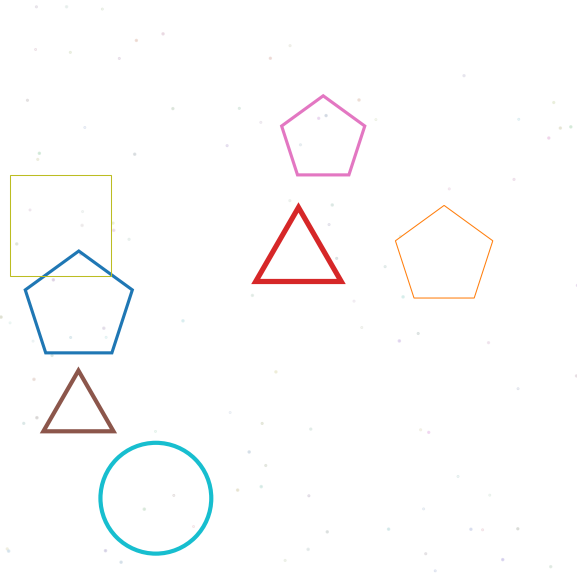[{"shape": "pentagon", "thickness": 1.5, "radius": 0.49, "center": [0.136, 0.467]}, {"shape": "pentagon", "thickness": 0.5, "radius": 0.44, "center": [0.769, 0.555]}, {"shape": "triangle", "thickness": 2.5, "radius": 0.43, "center": [0.517, 0.554]}, {"shape": "triangle", "thickness": 2, "radius": 0.35, "center": [0.136, 0.287]}, {"shape": "pentagon", "thickness": 1.5, "radius": 0.38, "center": [0.56, 0.758]}, {"shape": "square", "thickness": 0.5, "radius": 0.44, "center": [0.104, 0.609]}, {"shape": "circle", "thickness": 2, "radius": 0.48, "center": [0.27, 0.136]}]